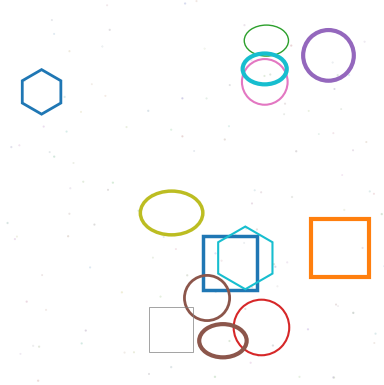[{"shape": "square", "thickness": 2.5, "radius": 0.35, "center": [0.597, 0.318]}, {"shape": "hexagon", "thickness": 2, "radius": 0.29, "center": [0.108, 0.761]}, {"shape": "square", "thickness": 3, "radius": 0.38, "center": [0.883, 0.355]}, {"shape": "oval", "thickness": 1, "radius": 0.29, "center": [0.692, 0.895]}, {"shape": "circle", "thickness": 1.5, "radius": 0.36, "center": [0.679, 0.149]}, {"shape": "circle", "thickness": 3, "radius": 0.33, "center": [0.853, 0.856]}, {"shape": "circle", "thickness": 2, "radius": 0.29, "center": [0.538, 0.226]}, {"shape": "oval", "thickness": 3, "radius": 0.31, "center": [0.579, 0.115]}, {"shape": "circle", "thickness": 1.5, "radius": 0.3, "center": [0.688, 0.787]}, {"shape": "square", "thickness": 0.5, "radius": 0.29, "center": [0.444, 0.144]}, {"shape": "oval", "thickness": 2.5, "radius": 0.41, "center": [0.446, 0.447]}, {"shape": "oval", "thickness": 3, "radius": 0.29, "center": [0.688, 0.821]}, {"shape": "hexagon", "thickness": 1.5, "radius": 0.41, "center": [0.637, 0.33]}]